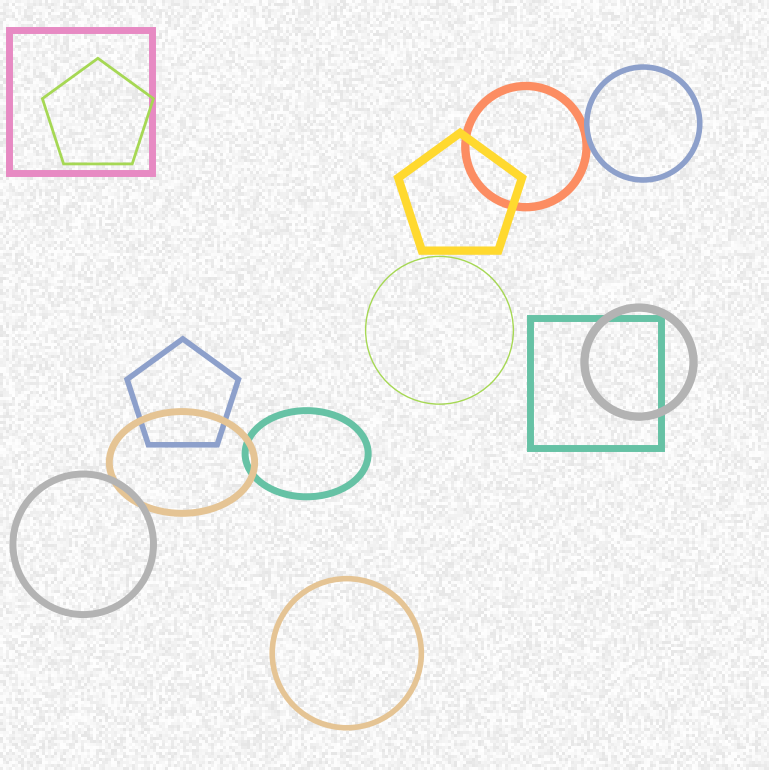[{"shape": "square", "thickness": 2.5, "radius": 0.42, "center": [0.773, 0.503]}, {"shape": "oval", "thickness": 2.5, "radius": 0.4, "center": [0.398, 0.411]}, {"shape": "circle", "thickness": 3, "radius": 0.39, "center": [0.683, 0.81]}, {"shape": "pentagon", "thickness": 2, "radius": 0.38, "center": [0.237, 0.484]}, {"shape": "circle", "thickness": 2, "radius": 0.37, "center": [0.835, 0.84]}, {"shape": "square", "thickness": 2.5, "radius": 0.46, "center": [0.104, 0.868]}, {"shape": "circle", "thickness": 0.5, "radius": 0.48, "center": [0.571, 0.571]}, {"shape": "pentagon", "thickness": 1, "radius": 0.38, "center": [0.127, 0.848]}, {"shape": "pentagon", "thickness": 3, "radius": 0.42, "center": [0.598, 0.743]}, {"shape": "oval", "thickness": 2.5, "radius": 0.47, "center": [0.236, 0.399]}, {"shape": "circle", "thickness": 2, "radius": 0.48, "center": [0.45, 0.152]}, {"shape": "circle", "thickness": 2.5, "radius": 0.46, "center": [0.108, 0.293]}, {"shape": "circle", "thickness": 3, "radius": 0.35, "center": [0.83, 0.53]}]